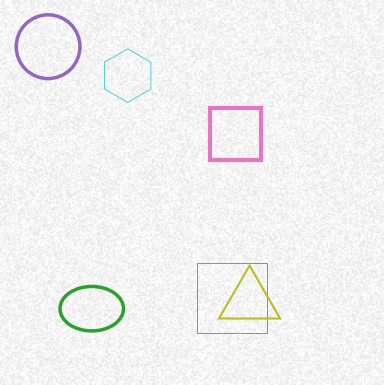[{"shape": "square", "thickness": 0.5, "radius": 0.46, "center": [0.603, 0.226]}, {"shape": "oval", "thickness": 2.5, "radius": 0.41, "center": [0.238, 0.198]}, {"shape": "circle", "thickness": 2.5, "radius": 0.41, "center": [0.125, 0.879]}, {"shape": "square", "thickness": 3, "radius": 0.33, "center": [0.611, 0.652]}, {"shape": "triangle", "thickness": 1.5, "radius": 0.46, "center": [0.648, 0.219]}, {"shape": "hexagon", "thickness": 0.5, "radius": 0.35, "center": [0.332, 0.804]}]